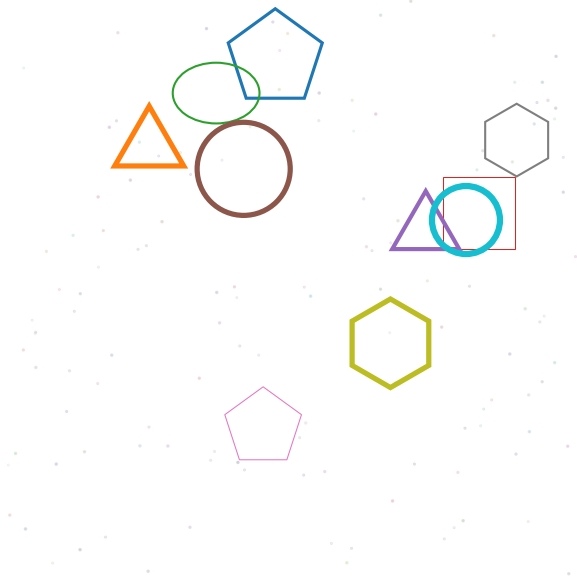[{"shape": "pentagon", "thickness": 1.5, "radius": 0.43, "center": [0.477, 0.898]}, {"shape": "triangle", "thickness": 2.5, "radius": 0.34, "center": [0.258, 0.746]}, {"shape": "oval", "thickness": 1, "radius": 0.38, "center": [0.374, 0.838]}, {"shape": "square", "thickness": 0.5, "radius": 0.31, "center": [0.829, 0.63]}, {"shape": "triangle", "thickness": 2, "radius": 0.34, "center": [0.737, 0.601]}, {"shape": "circle", "thickness": 2.5, "radius": 0.4, "center": [0.422, 0.707]}, {"shape": "pentagon", "thickness": 0.5, "radius": 0.35, "center": [0.456, 0.259]}, {"shape": "hexagon", "thickness": 1, "radius": 0.31, "center": [0.895, 0.757]}, {"shape": "hexagon", "thickness": 2.5, "radius": 0.38, "center": [0.676, 0.405]}, {"shape": "circle", "thickness": 3, "radius": 0.29, "center": [0.807, 0.618]}]